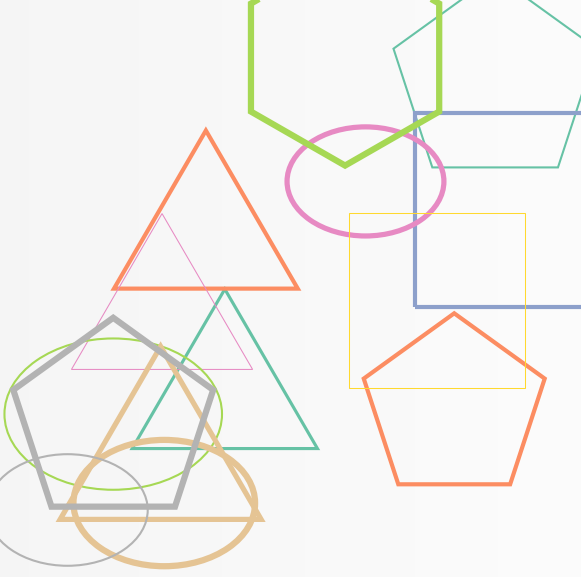[{"shape": "pentagon", "thickness": 1, "radius": 0.92, "center": [0.852, 0.858]}, {"shape": "triangle", "thickness": 1.5, "radius": 0.92, "center": [0.387, 0.314]}, {"shape": "pentagon", "thickness": 2, "radius": 0.82, "center": [0.781, 0.293]}, {"shape": "triangle", "thickness": 2, "radius": 0.91, "center": [0.354, 0.591]}, {"shape": "square", "thickness": 2, "radius": 0.84, "center": [0.882, 0.635]}, {"shape": "triangle", "thickness": 0.5, "radius": 0.9, "center": [0.279, 0.449]}, {"shape": "oval", "thickness": 2.5, "radius": 0.67, "center": [0.629, 0.685]}, {"shape": "oval", "thickness": 1, "radius": 0.94, "center": [0.195, 0.282]}, {"shape": "hexagon", "thickness": 3, "radius": 0.93, "center": [0.594, 0.899]}, {"shape": "square", "thickness": 0.5, "radius": 0.76, "center": [0.751, 0.479]}, {"shape": "triangle", "thickness": 2.5, "radius": 1.0, "center": [0.276, 0.2]}, {"shape": "oval", "thickness": 3, "radius": 0.78, "center": [0.283, 0.128]}, {"shape": "oval", "thickness": 1, "radius": 0.69, "center": [0.116, 0.116]}, {"shape": "pentagon", "thickness": 3, "radius": 0.9, "center": [0.195, 0.268]}]